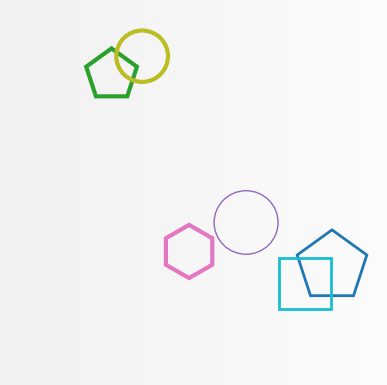[{"shape": "pentagon", "thickness": 2, "radius": 0.47, "center": [0.857, 0.308]}, {"shape": "pentagon", "thickness": 3, "radius": 0.34, "center": [0.288, 0.805]}, {"shape": "circle", "thickness": 1, "radius": 0.41, "center": [0.635, 0.422]}, {"shape": "hexagon", "thickness": 3, "radius": 0.35, "center": [0.488, 0.347]}, {"shape": "circle", "thickness": 3, "radius": 0.33, "center": [0.367, 0.854]}, {"shape": "square", "thickness": 2, "radius": 0.33, "center": [0.787, 0.263]}]